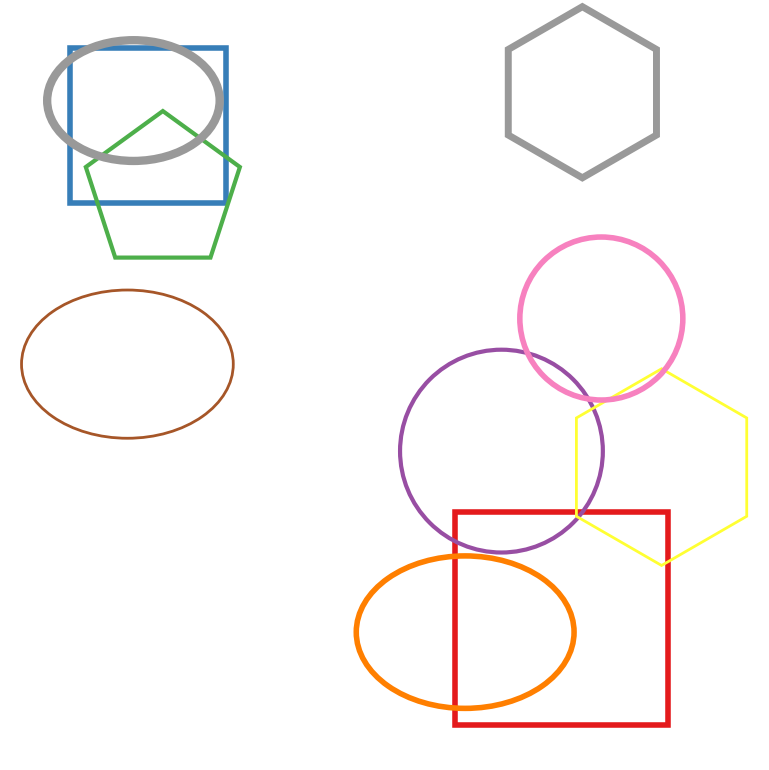[{"shape": "square", "thickness": 2, "radius": 0.69, "center": [0.729, 0.197]}, {"shape": "square", "thickness": 2, "radius": 0.5, "center": [0.192, 0.837]}, {"shape": "pentagon", "thickness": 1.5, "radius": 0.53, "center": [0.211, 0.751]}, {"shape": "circle", "thickness": 1.5, "radius": 0.66, "center": [0.651, 0.414]}, {"shape": "oval", "thickness": 2, "radius": 0.71, "center": [0.604, 0.179]}, {"shape": "hexagon", "thickness": 1, "radius": 0.64, "center": [0.859, 0.393]}, {"shape": "oval", "thickness": 1, "radius": 0.69, "center": [0.165, 0.527]}, {"shape": "circle", "thickness": 2, "radius": 0.53, "center": [0.781, 0.586]}, {"shape": "hexagon", "thickness": 2.5, "radius": 0.56, "center": [0.756, 0.88]}, {"shape": "oval", "thickness": 3, "radius": 0.56, "center": [0.173, 0.869]}]